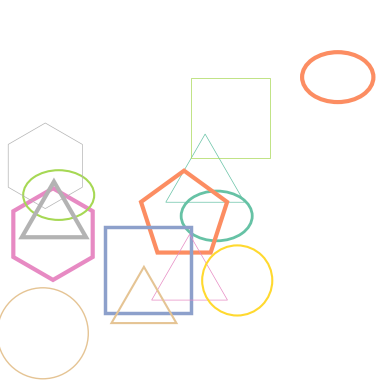[{"shape": "oval", "thickness": 2, "radius": 0.46, "center": [0.563, 0.439]}, {"shape": "triangle", "thickness": 0.5, "radius": 0.59, "center": [0.533, 0.534]}, {"shape": "oval", "thickness": 3, "radius": 0.46, "center": [0.877, 0.8]}, {"shape": "pentagon", "thickness": 3, "radius": 0.59, "center": [0.478, 0.439]}, {"shape": "square", "thickness": 2.5, "radius": 0.56, "center": [0.384, 0.299]}, {"shape": "hexagon", "thickness": 3, "radius": 0.6, "center": [0.138, 0.392]}, {"shape": "triangle", "thickness": 0.5, "radius": 0.57, "center": [0.492, 0.277]}, {"shape": "square", "thickness": 0.5, "radius": 0.52, "center": [0.599, 0.694]}, {"shape": "oval", "thickness": 1.5, "radius": 0.46, "center": [0.152, 0.493]}, {"shape": "circle", "thickness": 1.5, "radius": 0.46, "center": [0.616, 0.272]}, {"shape": "triangle", "thickness": 1.5, "radius": 0.49, "center": [0.374, 0.21]}, {"shape": "circle", "thickness": 1, "radius": 0.59, "center": [0.111, 0.134]}, {"shape": "hexagon", "thickness": 0.5, "radius": 0.56, "center": [0.118, 0.569]}, {"shape": "triangle", "thickness": 3, "radius": 0.48, "center": [0.14, 0.432]}]